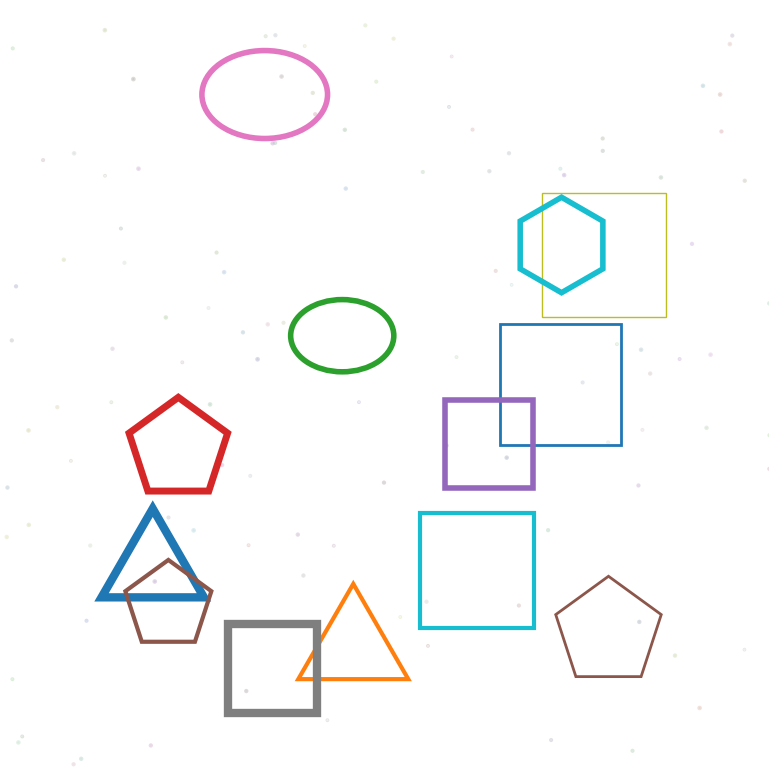[{"shape": "triangle", "thickness": 3, "radius": 0.38, "center": [0.198, 0.263]}, {"shape": "square", "thickness": 1, "radius": 0.39, "center": [0.728, 0.5]}, {"shape": "triangle", "thickness": 1.5, "radius": 0.41, "center": [0.459, 0.159]}, {"shape": "oval", "thickness": 2, "radius": 0.33, "center": [0.444, 0.564]}, {"shape": "pentagon", "thickness": 2.5, "radius": 0.34, "center": [0.232, 0.417]}, {"shape": "square", "thickness": 2, "radius": 0.29, "center": [0.636, 0.423]}, {"shape": "pentagon", "thickness": 1, "radius": 0.36, "center": [0.79, 0.18]}, {"shape": "pentagon", "thickness": 1.5, "radius": 0.29, "center": [0.219, 0.214]}, {"shape": "oval", "thickness": 2, "radius": 0.41, "center": [0.344, 0.877]}, {"shape": "square", "thickness": 3, "radius": 0.29, "center": [0.354, 0.131]}, {"shape": "square", "thickness": 0.5, "radius": 0.4, "center": [0.784, 0.668]}, {"shape": "hexagon", "thickness": 2, "radius": 0.31, "center": [0.729, 0.682]}, {"shape": "square", "thickness": 1.5, "radius": 0.37, "center": [0.619, 0.259]}]